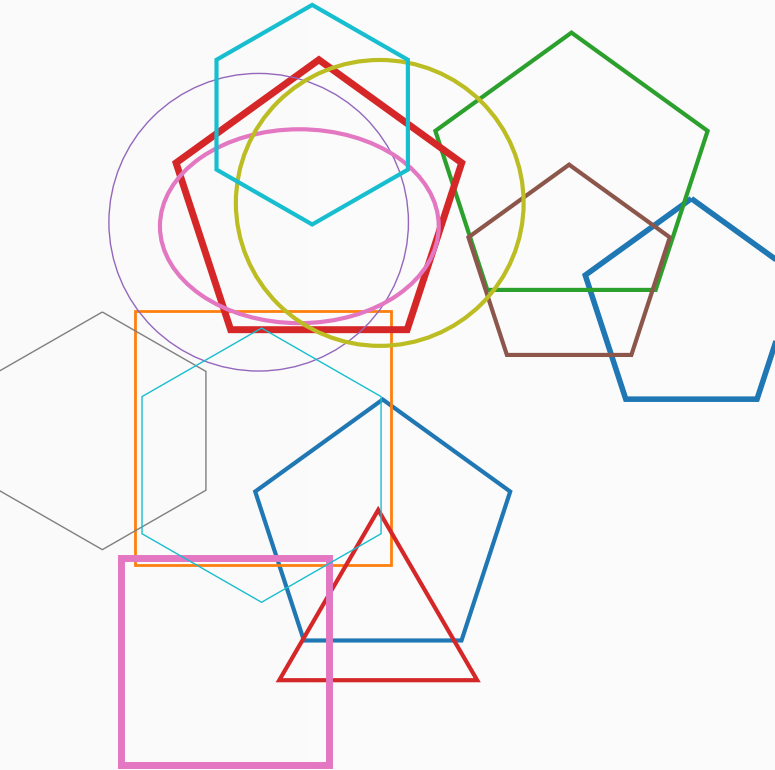[{"shape": "pentagon", "thickness": 1.5, "radius": 0.86, "center": [0.494, 0.308]}, {"shape": "pentagon", "thickness": 2, "radius": 0.72, "center": [0.892, 0.598]}, {"shape": "square", "thickness": 1, "radius": 0.82, "center": [0.339, 0.432]}, {"shape": "pentagon", "thickness": 1.5, "radius": 0.92, "center": [0.737, 0.773]}, {"shape": "triangle", "thickness": 1.5, "radius": 0.74, "center": [0.488, 0.19]}, {"shape": "pentagon", "thickness": 2.5, "radius": 0.97, "center": [0.411, 0.729]}, {"shape": "circle", "thickness": 0.5, "radius": 0.97, "center": [0.334, 0.711]}, {"shape": "pentagon", "thickness": 1.5, "radius": 0.68, "center": [0.734, 0.65]}, {"shape": "oval", "thickness": 1.5, "radius": 0.9, "center": [0.386, 0.706]}, {"shape": "square", "thickness": 2.5, "radius": 0.67, "center": [0.291, 0.141]}, {"shape": "hexagon", "thickness": 0.5, "radius": 0.77, "center": [0.132, 0.44]}, {"shape": "circle", "thickness": 1.5, "radius": 0.93, "center": [0.49, 0.736]}, {"shape": "hexagon", "thickness": 0.5, "radius": 0.89, "center": [0.337, 0.396]}, {"shape": "hexagon", "thickness": 1.5, "radius": 0.71, "center": [0.403, 0.851]}]